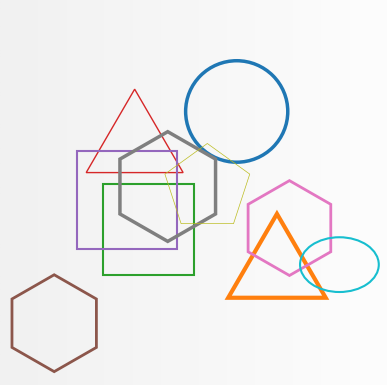[{"shape": "circle", "thickness": 2.5, "radius": 0.66, "center": [0.611, 0.71]}, {"shape": "triangle", "thickness": 3, "radius": 0.73, "center": [0.715, 0.299]}, {"shape": "square", "thickness": 1.5, "radius": 0.59, "center": [0.383, 0.404]}, {"shape": "triangle", "thickness": 1, "radius": 0.72, "center": [0.348, 0.624]}, {"shape": "square", "thickness": 1.5, "radius": 0.64, "center": [0.328, 0.48]}, {"shape": "hexagon", "thickness": 2, "radius": 0.63, "center": [0.14, 0.161]}, {"shape": "hexagon", "thickness": 2, "radius": 0.62, "center": [0.747, 0.408]}, {"shape": "hexagon", "thickness": 2.5, "radius": 0.71, "center": [0.433, 0.516]}, {"shape": "pentagon", "thickness": 0.5, "radius": 0.58, "center": [0.535, 0.512]}, {"shape": "oval", "thickness": 1.5, "radius": 0.51, "center": [0.876, 0.313]}]